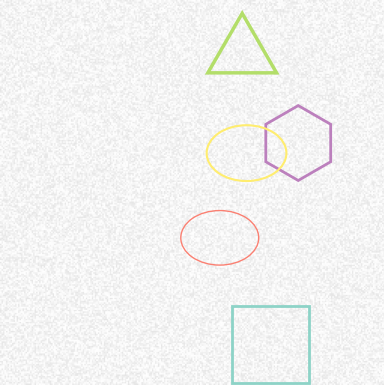[{"shape": "square", "thickness": 2, "radius": 0.5, "center": [0.702, 0.105]}, {"shape": "oval", "thickness": 1, "radius": 0.51, "center": [0.571, 0.382]}, {"shape": "triangle", "thickness": 2.5, "radius": 0.52, "center": [0.629, 0.862]}, {"shape": "hexagon", "thickness": 2, "radius": 0.49, "center": [0.775, 0.628]}, {"shape": "oval", "thickness": 1.5, "radius": 0.52, "center": [0.64, 0.602]}]